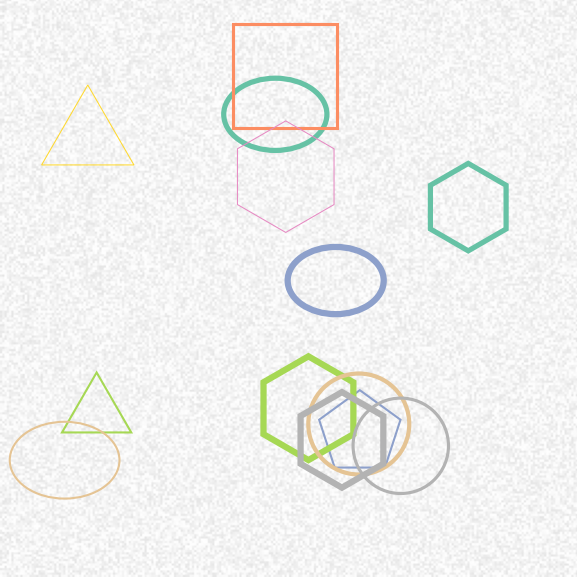[{"shape": "hexagon", "thickness": 2.5, "radius": 0.38, "center": [0.811, 0.64]}, {"shape": "oval", "thickness": 2.5, "radius": 0.45, "center": [0.477, 0.801]}, {"shape": "square", "thickness": 1.5, "radius": 0.45, "center": [0.494, 0.867]}, {"shape": "pentagon", "thickness": 1, "radius": 0.37, "center": [0.623, 0.249]}, {"shape": "oval", "thickness": 3, "radius": 0.42, "center": [0.581, 0.513]}, {"shape": "hexagon", "thickness": 0.5, "radius": 0.48, "center": [0.495, 0.693]}, {"shape": "triangle", "thickness": 1, "radius": 0.35, "center": [0.167, 0.285]}, {"shape": "hexagon", "thickness": 3, "radius": 0.45, "center": [0.534, 0.292]}, {"shape": "triangle", "thickness": 0.5, "radius": 0.46, "center": [0.152, 0.76]}, {"shape": "circle", "thickness": 2, "radius": 0.44, "center": [0.621, 0.265]}, {"shape": "oval", "thickness": 1, "radius": 0.47, "center": [0.112, 0.202]}, {"shape": "circle", "thickness": 1.5, "radius": 0.41, "center": [0.694, 0.227]}, {"shape": "hexagon", "thickness": 3, "radius": 0.41, "center": [0.592, 0.237]}]